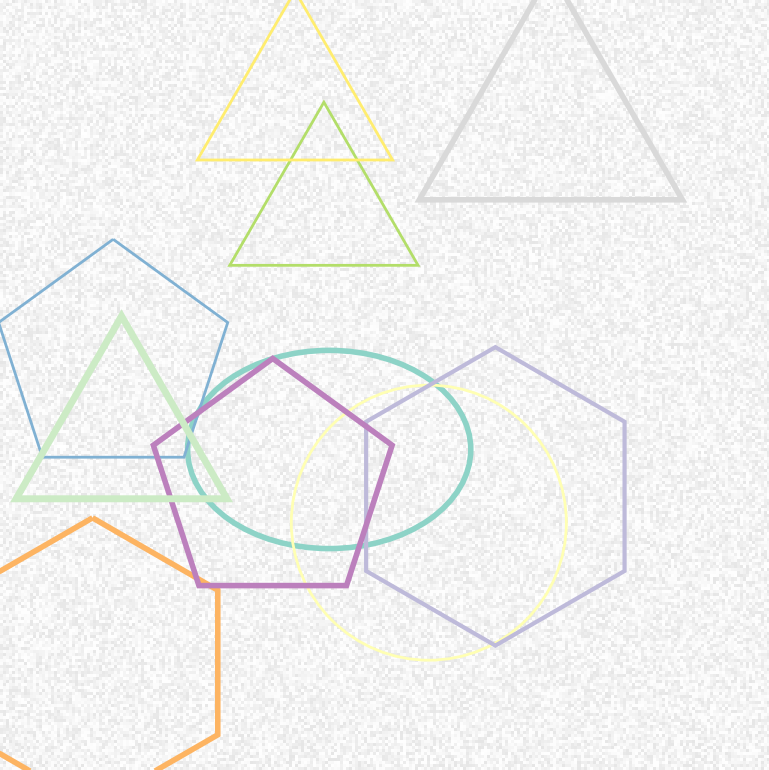[{"shape": "oval", "thickness": 2, "radius": 0.92, "center": [0.428, 0.416]}, {"shape": "circle", "thickness": 1, "radius": 0.89, "center": [0.557, 0.321]}, {"shape": "hexagon", "thickness": 1.5, "radius": 0.97, "center": [0.643, 0.355]}, {"shape": "pentagon", "thickness": 1, "radius": 0.78, "center": [0.147, 0.533]}, {"shape": "hexagon", "thickness": 2, "radius": 0.94, "center": [0.12, 0.14]}, {"shape": "triangle", "thickness": 1, "radius": 0.71, "center": [0.421, 0.726]}, {"shape": "triangle", "thickness": 2, "radius": 0.99, "center": [0.715, 0.839]}, {"shape": "pentagon", "thickness": 2, "radius": 0.82, "center": [0.354, 0.371]}, {"shape": "triangle", "thickness": 2.5, "radius": 0.79, "center": [0.158, 0.431]}, {"shape": "triangle", "thickness": 1, "radius": 0.73, "center": [0.383, 0.865]}]